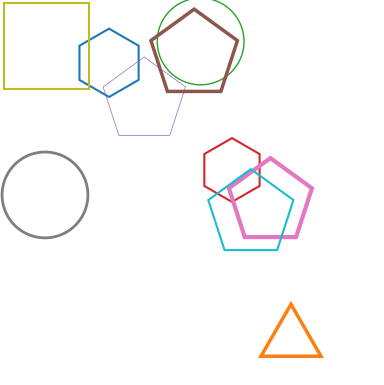[{"shape": "hexagon", "thickness": 1.5, "radius": 0.44, "center": [0.283, 0.837]}, {"shape": "triangle", "thickness": 2.5, "radius": 0.45, "center": [0.756, 0.12]}, {"shape": "circle", "thickness": 1, "radius": 0.56, "center": [0.521, 0.892]}, {"shape": "hexagon", "thickness": 1.5, "radius": 0.41, "center": [0.603, 0.558]}, {"shape": "pentagon", "thickness": 0.5, "radius": 0.56, "center": [0.375, 0.739]}, {"shape": "pentagon", "thickness": 2.5, "radius": 0.59, "center": [0.504, 0.858]}, {"shape": "pentagon", "thickness": 3, "radius": 0.57, "center": [0.702, 0.476]}, {"shape": "circle", "thickness": 2, "radius": 0.56, "center": [0.117, 0.494]}, {"shape": "square", "thickness": 1.5, "radius": 0.55, "center": [0.12, 0.881]}, {"shape": "pentagon", "thickness": 1.5, "radius": 0.58, "center": [0.652, 0.444]}]